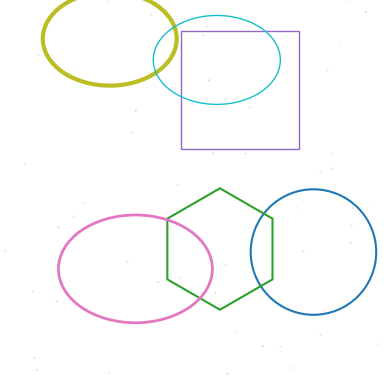[{"shape": "circle", "thickness": 1.5, "radius": 0.81, "center": [0.814, 0.345]}, {"shape": "hexagon", "thickness": 1.5, "radius": 0.79, "center": [0.571, 0.353]}, {"shape": "square", "thickness": 1, "radius": 0.76, "center": [0.623, 0.766]}, {"shape": "oval", "thickness": 2, "radius": 1.0, "center": [0.352, 0.302]}, {"shape": "oval", "thickness": 3, "radius": 0.87, "center": [0.285, 0.899]}, {"shape": "oval", "thickness": 1, "radius": 0.82, "center": [0.563, 0.844]}]